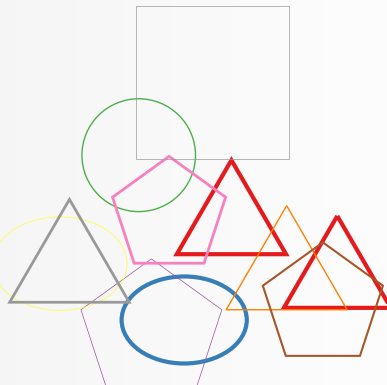[{"shape": "triangle", "thickness": 3, "radius": 0.81, "center": [0.597, 0.421]}, {"shape": "triangle", "thickness": 3, "radius": 0.8, "center": [0.87, 0.28]}, {"shape": "oval", "thickness": 3, "radius": 0.81, "center": [0.475, 0.169]}, {"shape": "circle", "thickness": 1, "radius": 0.73, "center": [0.358, 0.597]}, {"shape": "pentagon", "thickness": 0.5, "radius": 0.96, "center": [0.391, 0.136]}, {"shape": "triangle", "thickness": 1, "radius": 0.9, "center": [0.74, 0.286]}, {"shape": "oval", "thickness": 0.5, "radius": 0.87, "center": [0.154, 0.315]}, {"shape": "pentagon", "thickness": 1.5, "radius": 0.81, "center": [0.833, 0.208]}, {"shape": "pentagon", "thickness": 2, "radius": 0.77, "center": [0.436, 0.44]}, {"shape": "triangle", "thickness": 2, "radius": 0.89, "center": [0.179, 0.304]}, {"shape": "square", "thickness": 0.5, "radius": 0.99, "center": [0.548, 0.786]}]